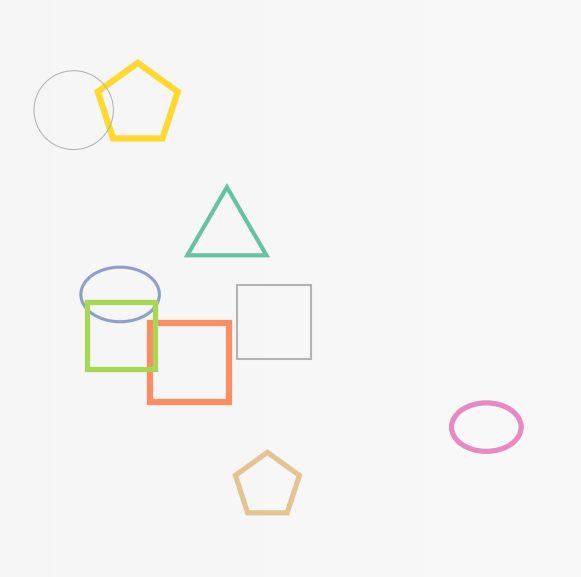[{"shape": "triangle", "thickness": 2, "radius": 0.39, "center": [0.39, 0.596]}, {"shape": "square", "thickness": 3, "radius": 0.34, "center": [0.326, 0.371]}, {"shape": "oval", "thickness": 1.5, "radius": 0.34, "center": [0.207, 0.489]}, {"shape": "oval", "thickness": 2.5, "radius": 0.3, "center": [0.837, 0.26]}, {"shape": "square", "thickness": 2.5, "radius": 0.29, "center": [0.208, 0.418]}, {"shape": "pentagon", "thickness": 3, "radius": 0.36, "center": [0.237, 0.818]}, {"shape": "pentagon", "thickness": 2.5, "radius": 0.29, "center": [0.46, 0.158]}, {"shape": "circle", "thickness": 0.5, "radius": 0.34, "center": [0.127, 0.808]}, {"shape": "square", "thickness": 1, "radius": 0.32, "center": [0.471, 0.441]}]